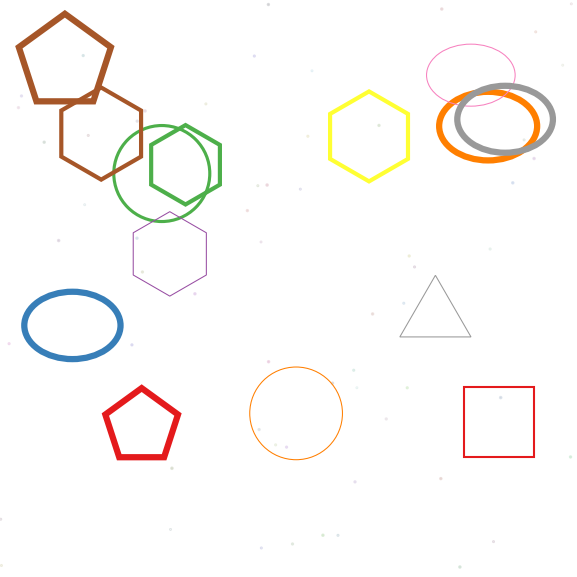[{"shape": "square", "thickness": 1, "radius": 0.3, "center": [0.864, 0.268]}, {"shape": "pentagon", "thickness": 3, "radius": 0.33, "center": [0.245, 0.261]}, {"shape": "oval", "thickness": 3, "radius": 0.42, "center": [0.125, 0.436]}, {"shape": "circle", "thickness": 1.5, "radius": 0.42, "center": [0.28, 0.699]}, {"shape": "hexagon", "thickness": 2, "radius": 0.34, "center": [0.321, 0.714]}, {"shape": "hexagon", "thickness": 0.5, "radius": 0.37, "center": [0.294, 0.559]}, {"shape": "circle", "thickness": 0.5, "radius": 0.4, "center": [0.513, 0.283]}, {"shape": "oval", "thickness": 3, "radius": 0.42, "center": [0.845, 0.781]}, {"shape": "hexagon", "thickness": 2, "radius": 0.39, "center": [0.639, 0.763]}, {"shape": "hexagon", "thickness": 2, "radius": 0.4, "center": [0.175, 0.768]}, {"shape": "pentagon", "thickness": 3, "radius": 0.42, "center": [0.112, 0.891]}, {"shape": "oval", "thickness": 0.5, "radius": 0.38, "center": [0.815, 0.869]}, {"shape": "triangle", "thickness": 0.5, "radius": 0.36, "center": [0.754, 0.451]}, {"shape": "oval", "thickness": 3, "radius": 0.41, "center": [0.875, 0.793]}]